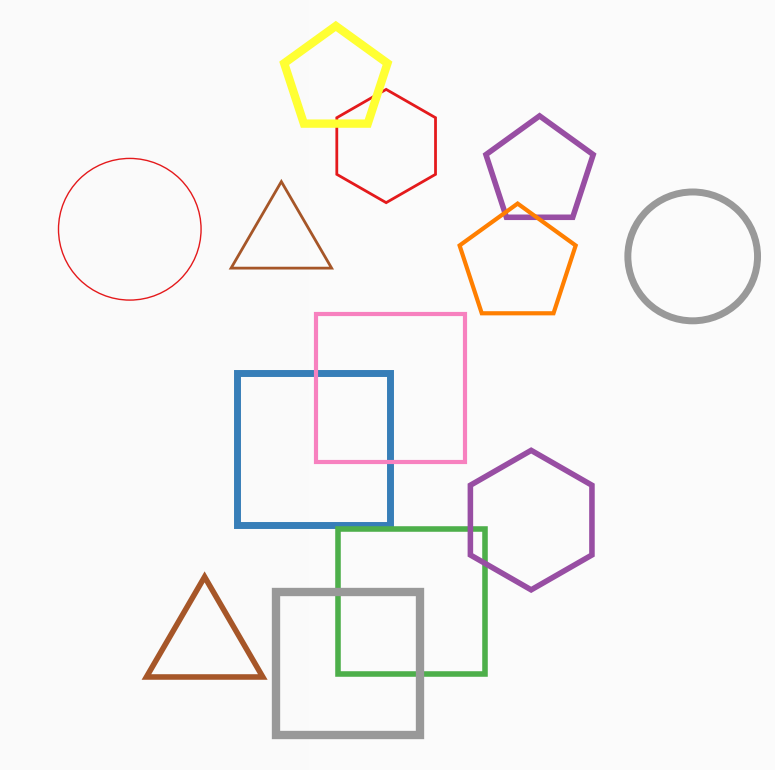[{"shape": "circle", "thickness": 0.5, "radius": 0.46, "center": [0.167, 0.702]}, {"shape": "hexagon", "thickness": 1, "radius": 0.37, "center": [0.498, 0.81]}, {"shape": "square", "thickness": 2.5, "radius": 0.49, "center": [0.404, 0.417]}, {"shape": "square", "thickness": 2, "radius": 0.47, "center": [0.531, 0.219]}, {"shape": "pentagon", "thickness": 2, "radius": 0.36, "center": [0.696, 0.777]}, {"shape": "hexagon", "thickness": 2, "radius": 0.45, "center": [0.685, 0.325]}, {"shape": "pentagon", "thickness": 1.5, "radius": 0.39, "center": [0.668, 0.657]}, {"shape": "pentagon", "thickness": 3, "radius": 0.35, "center": [0.433, 0.896]}, {"shape": "triangle", "thickness": 2, "radius": 0.43, "center": [0.264, 0.164]}, {"shape": "triangle", "thickness": 1, "radius": 0.37, "center": [0.363, 0.689]}, {"shape": "square", "thickness": 1.5, "radius": 0.48, "center": [0.503, 0.496]}, {"shape": "circle", "thickness": 2.5, "radius": 0.42, "center": [0.894, 0.667]}, {"shape": "square", "thickness": 3, "radius": 0.46, "center": [0.449, 0.139]}]